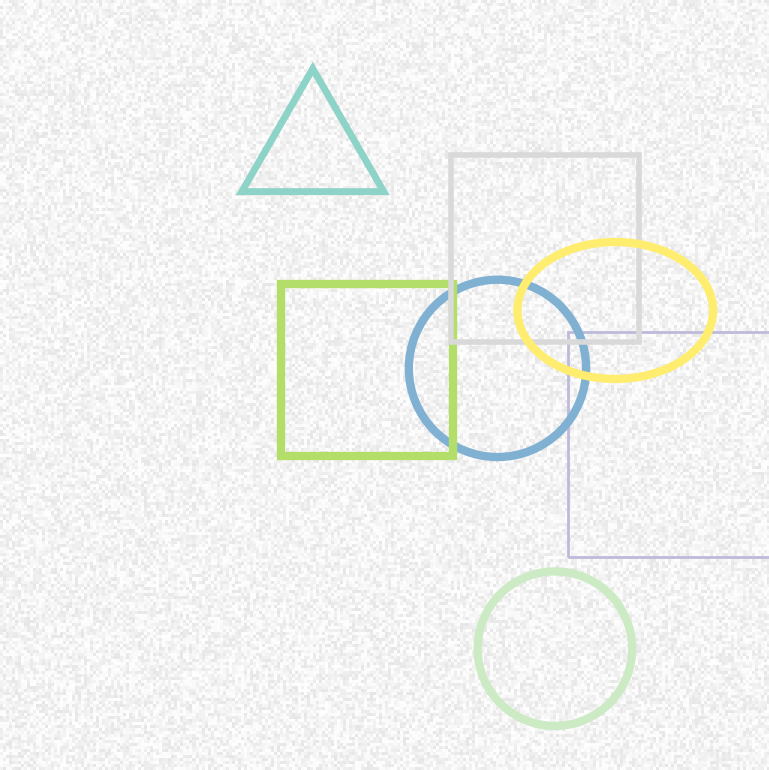[{"shape": "triangle", "thickness": 2.5, "radius": 0.53, "center": [0.406, 0.804]}, {"shape": "square", "thickness": 1, "radius": 0.73, "center": [0.884, 0.423]}, {"shape": "circle", "thickness": 3, "radius": 0.58, "center": [0.646, 0.522]}, {"shape": "square", "thickness": 3, "radius": 0.56, "center": [0.477, 0.519]}, {"shape": "square", "thickness": 2, "radius": 0.61, "center": [0.708, 0.677]}, {"shape": "circle", "thickness": 3, "radius": 0.5, "center": [0.721, 0.158]}, {"shape": "oval", "thickness": 3, "radius": 0.64, "center": [0.799, 0.597]}]